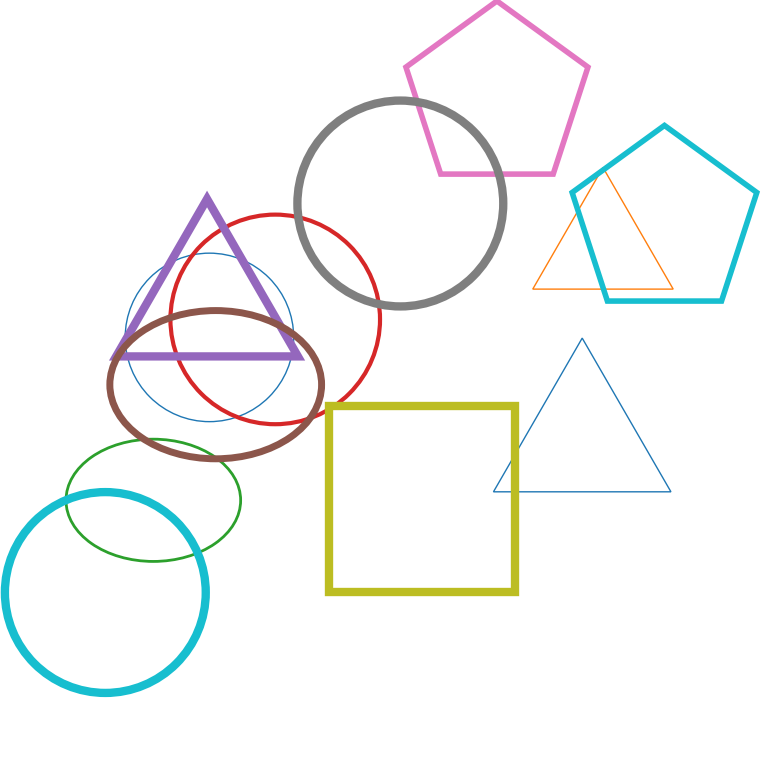[{"shape": "circle", "thickness": 0.5, "radius": 0.55, "center": [0.272, 0.562]}, {"shape": "triangle", "thickness": 0.5, "radius": 0.67, "center": [0.756, 0.428]}, {"shape": "triangle", "thickness": 0.5, "radius": 0.53, "center": [0.783, 0.677]}, {"shape": "oval", "thickness": 1, "radius": 0.57, "center": [0.199, 0.35]}, {"shape": "circle", "thickness": 1.5, "radius": 0.68, "center": [0.357, 0.585]}, {"shape": "triangle", "thickness": 3, "radius": 0.68, "center": [0.269, 0.605]}, {"shape": "oval", "thickness": 2.5, "radius": 0.69, "center": [0.28, 0.5]}, {"shape": "pentagon", "thickness": 2, "radius": 0.62, "center": [0.645, 0.874]}, {"shape": "circle", "thickness": 3, "radius": 0.67, "center": [0.52, 0.736]}, {"shape": "square", "thickness": 3, "radius": 0.6, "center": [0.548, 0.352]}, {"shape": "pentagon", "thickness": 2, "radius": 0.63, "center": [0.863, 0.711]}, {"shape": "circle", "thickness": 3, "radius": 0.65, "center": [0.137, 0.231]}]